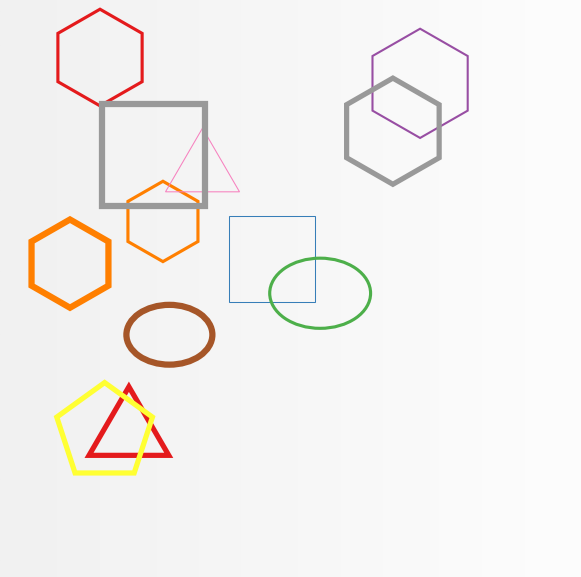[{"shape": "triangle", "thickness": 2.5, "radius": 0.4, "center": [0.222, 0.25]}, {"shape": "hexagon", "thickness": 1.5, "radius": 0.42, "center": [0.172, 0.9]}, {"shape": "square", "thickness": 0.5, "radius": 0.37, "center": [0.467, 0.55]}, {"shape": "oval", "thickness": 1.5, "radius": 0.43, "center": [0.551, 0.491]}, {"shape": "hexagon", "thickness": 1, "radius": 0.47, "center": [0.723, 0.855]}, {"shape": "hexagon", "thickness": 1.5, "radius": 0.35, "center": [0.28, 0.616]}, {"shape": "hexagon", "thickness": 3, "radius": 0.38, "center": [0.12, 0.543]}, {"shape": "pentagon", "thickness": 2.5, "radius": 0.43, "center": [0.18, 0.25]}, {"shape": "oval", "thickness": 3, "radius": 0.37, "center": [0.291, 0.419]}, {"shape": "triangle", "thickness": 0.5, "radius": 0.37, "center": [0.348, 0.704]}, {"shape": "square", "thickness": 3, "radius": 0.44, "center": [0.264, 0.73]}, {"shape": "hexagon", "thickness": 2.5, "radius": 0.46, "center": [0.676, 0.772]}]